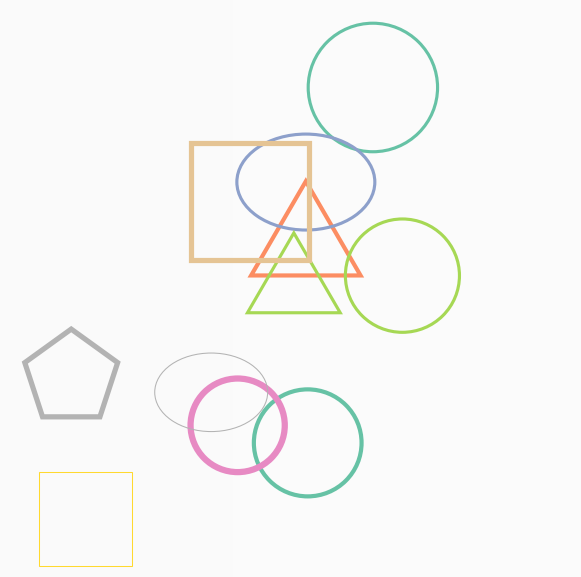[{"shape": "circle", "thickness": 1.5, "radius": 0.56, "center": [0.642, 0.848]}, {"shape": "circle", "thickness": 2, "radius": 0.46, "center": [0.529, 0.232]}, {"shape": "triangle", "thickness": 2, "radius": 0.54, "center": [0.526, 0.576]}, {"shape": "oval", "thickness": 1.5, "radius": 0.59, "center": [0.526, 0.684]}, {"shape": "circle", "thickness": 3, "radius": 0.41, "center": [0.409, 0.263]}, {"shape": "circle", "thickness": 1.5, "radius": 0.49, "center": [0.692, 0.522]}, {"shape": "triangle", "thickness": 1.5, "radius": 0.46, "center": [0.506, 0.504]}, {"shape": "square", "thickness": 0.5, "radius": 0.4, "center": [0.147, 0.101]}, {"shape": "square", "thickness": 2.5, "radius": 0.51, "center": [0.43, 0.65]}, {"shape": "pentagon", "thickness": 2.5, "radius": 0.42, "center": [0.123, 0.345]}, {"shape": "oval", "thickness": 0.5, "radius": 0.49, "center": [0.363, 0.32]}]